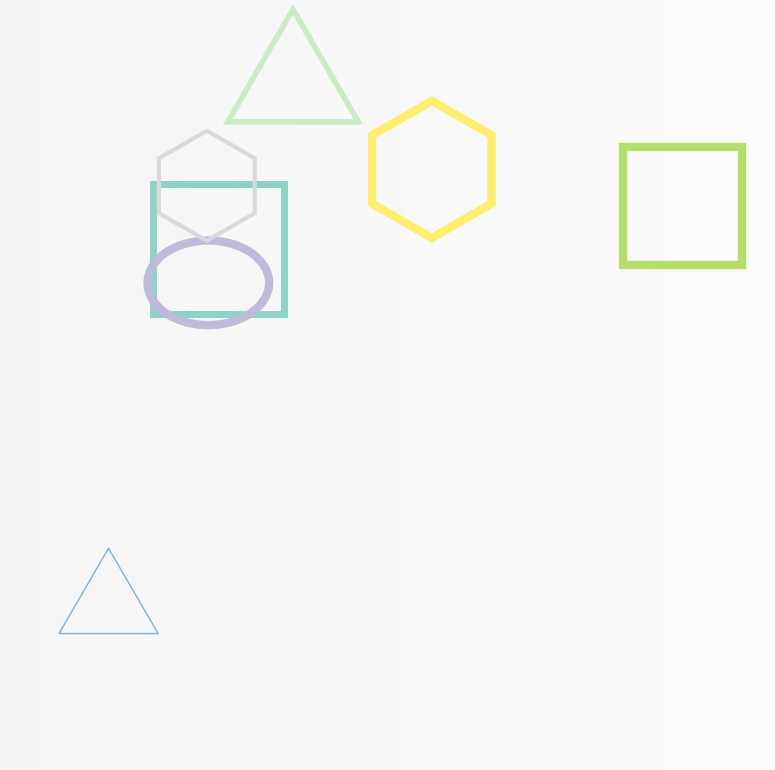[{"shape": "square", "thickness": 2.5, "radius": 0.42, "center": [0.282, 0.676]}, {"shape": "oval", "thickness": 3, "radius": 0.39, "center": [0.269, 0.633]}, {"shape": "triangle", "thickness": 0.5, "radius": 0.37, "center": [0.14, 0.214]}, {"shape": "square", "thickness": 3, "radius": 0.39, "center": [0.881, 0.733]}, {"shape": "hexagon", "thickness": 1.5, "radius": 0.36, "center": [0.267, 0.759]}, {"shape": "triangle", "thickness": 2, "radius": 0.49, "center": [0.378, 0.89]}, {"shape": "hexagon", "thickness": 3, "radius": 0.44, "center": [0.557, 0.78]}]